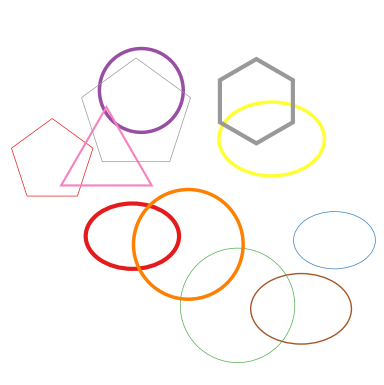[{"shape": "pentagon", "thickness": 0.5, "radius": 0.56, "center": [0.136, 0.581]}, {"shape": "oval", "thickness": 3, "radius": 0.61, "center": [0.344, 0.387]}, {"shape": "oval", "thickness": 0.5, "radius": 0.53, "center": [0.869, 0.376]}, {"shape": "circle", "thickness": 0.5, "radius": 0.74, "center": [0.617, 0.207]}, {"shape": "circle", "thickness": 2.5, "radius": 0.54, "center": [0.367, 0.765]}, {"shape": "circle", "thickness": 2.5, "radius": 0.71, "center": [0.489, 0.365]}, {"shape": "oval", "thickness": 2.5, "radius": 0.68, "center": [0.706, 0.639]}, {"shape": "oval", "thickness": 1, "radius": 0.65, "center": [0.782, 0.198]}, {"shape": "triangle", "thickness": 1.5, "radius": 0.68, "center": [0.276, 0.586]}, {"shape": "hexagon", "thickness": 3, "radius": 0.55, "center": [0.666, 0.737]}, {"shape": "pentagon", "thickness": 0.5, "radius": 0.74, "center": [0.353, 0.701]}]